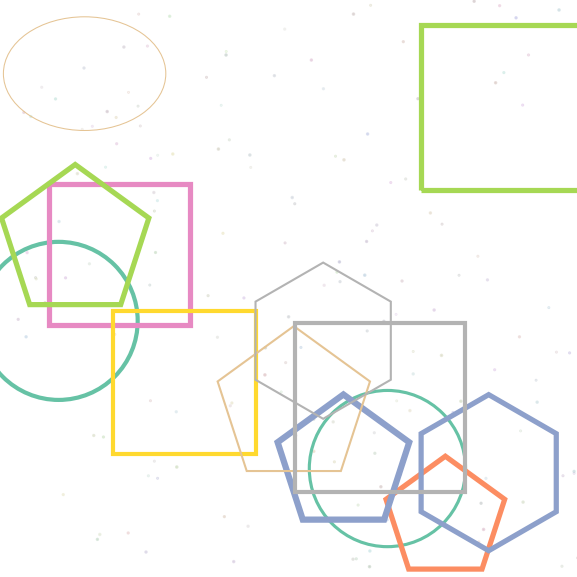[{"shape": "circle", "thickness": 2, "radius": 0.68, "center": [0.102, 0.443]}, {"shape": "circle", "thickness": 1.5, "radius": 0.68, "center": [0.671, 0.188]}, {"shape": "pentagon", "thickness": 2.5, "radius": 0.54, "center": [0.771, 0.101]}, {"shape": "hexagon", "thickness": 2.5, "radius": 0.68, "center": [0.846, 0.181]}, {"shape": "pentagon", "thickness": 3, "radius": 0.6, "center": [0.595, 0.196]}, {"shape": "square", "thickness": 2.5, "radius": 0.61, "center": [0.207, 0.559]}, {"shape": "pentagon", "thickness": 2.5, "radius": 0.67, "center": [0.13, 0.58]}, {"shape": "square", "thickness": 2.5, "radius": 0.71, "center": [0.872, 0.813]}, {"shape": "square", "thickness": 2, "radius": 0.62, "center": [0.32, 0.337]}, {"shape": "oval", "thickness": 0.5, "radius": 0.7, "center": [0.146, 0.872]}, {"shape": "pentagon", "thickness": 1, "radius": 0.69, "center": [0.509, 0.296]}, {"shape": "hexagon", "thickness": 1, "radius": 0.68, "center": [0.56, 0.409]}, {"shape": "square", "thickness": 2, "radius": 0.73, "center": [0.658, 0.294]}]